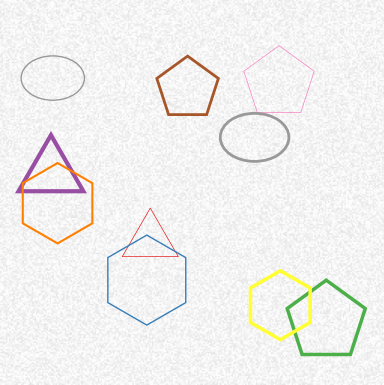[{"shape": "triangle", "thickness": 0.5, "radius": 0.42, "center": [0.39, 0.375]}, {"shape": "hexagon", "thickness": 1, "radius": 0.58, "center": [0.381, 0.272]}, {"shape": "pentagon", "thickness": 2.5, "radius": 0.53, "center": [0.847, 0.166]}, {"shape": "triangle", "thickness": 3, "radius": 0.49, "center": [0.132, 0.552]}, {"shape": "hexagon", "thickness": 1.5, "radius": 0.52, "center": [0.15, 0.472]}, {"shape": "hexagon", "thickness": 2.5, "radius": 0.45, "center": [0.728, 0.207]}, {"shape": "pentagon", "thickness": 2, "radius": 0.42, "center": [0.487, 0.77]}, {"shape": "pentagon", "thickness": 0.5, "radius": 0.48, "center": [0.725, 0.785]}, {"shape": "oval", "thickness": 2, "radius": 0.45, "center": [0.661, 0.643]}, {"shape": "oval", "thickness": 1, "radius": 0.41, "center": [0.137, 0.797]}]